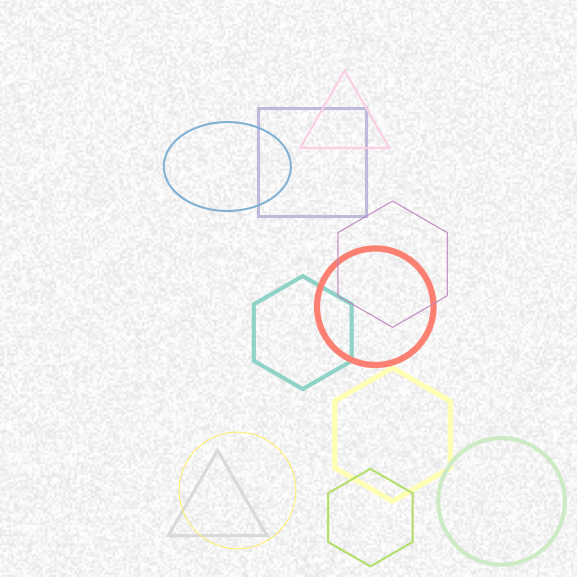[{"shape": "hexagon", "thickness": 2, "radius": 0.49, "center": [0.524, 0.423]}, {"shape": "hexagon", "thickness": 2.5, "radius": 0.58, "center": [0.68, 0.247]}, {"shape": "square", "thickness": 1.5, "radius": 0.47, "center": [0.54, 0.719]}, {"shape": "circle", "thickness": 3, "radius": 0.5, "center": [0.65, 0.468]}, {"shape": "oval", "thickness": 1, "radius": 0.55, "center": [0.394, 0.711]}, {"shape": "hexagon", "thickness": 1, "radius": 0.42, "center": [0.641, 0.103]}, {"shape": "triangle", "thickness": 1, "radius": 0.45, "center": [0.597, 0.788]}, {"shape": "triangle", "thickness": 1.5, "radius": 0.49, "center": [0.377, 0.121]}, {"shape": "hexagon", "thickness": 0.5, "radius": 0.55, "center": [0.68, 0.542]}, {"shape": "circle", "thickness": 2, "radius": 0.55, "center": [0.869, 0.131]}, {"shape": "circle", "thickness": 0.5, "radius": 0.51, "center": [0.411, 0.15]}]